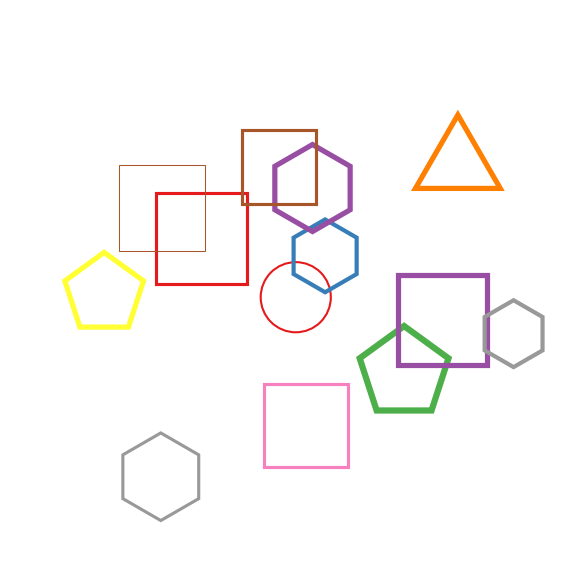[{"shape": "circle", "thickness": 1, "radius": 0.3, "center": [0.512, 0.484]}, {"shape": "square", "thickness": 1.5, "radius": 0.39, "center": [0.349, 0.586]}, {"shape": "hexagon", "thickness": 2, "radius": 0.32, "center": [0.563, 0.556]}, {"shape": "pentagon", "thickness": 3, "radius": 0.4, "center": [0.7, 0.354]}, {"shape": "hexagon", "thickness": 2.5, "radius": 0.38, "center": [0.541, 0.674]}, {"shape": "square", "thickness": 2.5, "radius": 0.39, "center": [0.766, 0.445]}, {"shape": "triangle", "thickness": 2.5, "radius": 0.42, "center": [0.793, 0.715]}, {"shape": "pentagon", "thickness": 2.5, "radius": 0.36, "center": [0.18, 0.491]}, {"shape": "square", "thickness": 1.5, "radius": 0.32, "center": [0.483, 0.71]}, {"shape": "square", "thickness": 0.5, "radius": 0.37, "center": [0.281, 0.638]}, {"shape": "square", "thickness": 1.5, "radius": 0.36, "center": [0.53, 0.262]}, {"shape": "hexagon", "thickness": 1.5, "radius": 0.38, "center": [0.278, 0.174]}, {"shape": "hexagon", "thickness": 2, "radius": 0.29, "center": [0.889, 0.421]}]